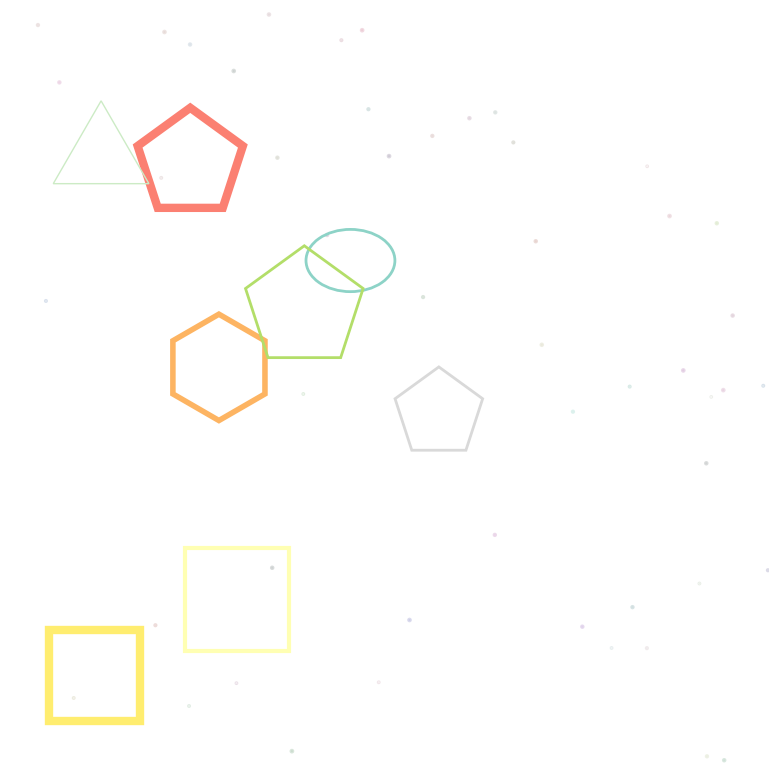[{"shape": "oval", "thickness": 1, "radius": 0.29, "center": [0.455, 0.662]}, {"shape": "square", "thickness": 1.5, "radius": 0.34, "center": [0.307, 0.221]}, {"shape": "pentagon", "thickness": 3, "radius": 0.36, "center": [0.247, 0.788]}, {"shape": "hexagon", "thickness": 2, "radius": 0.35, "center": [0.284, 0.523]}, {"shape": "pentagon", "thickness": 1, "radius": 0.4, "center": [0.395, 0.601]}, {"shape": "pentagon", "thickness": 1, "radius": 0.3, "center": [0.57, 0.464]}, {"shape": "triangle", "thickness": 0.5, "radius": 0.36, "center": [0.131, 0.797]}, {"shape": "square", "thickness": 3, "radius": 0.3, "center": [0.122, 0.122]}]